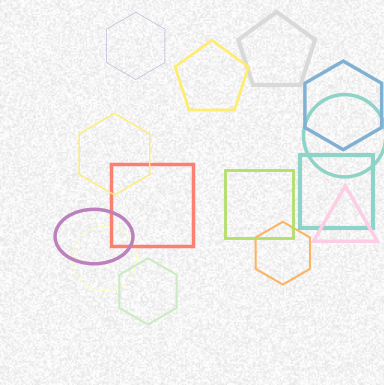[{"shape": "square", "thickness": 3, "radius": 0.48, "center": [0.874, 0.503]}, {"shape": "circle", "thickness": 2.5, "radius": 0.53, "center": [0.895, 0.647]}, {"shape": "circle", "thickness": 0.5, "radius": 0.42, "center": [0.271, 0.329]}, {"shape": "hexagon", "thickness": 0.5, "radius": 0.44, "center": [0.353, 0.881]}, {"shape": "square", "thickness": 2.5, "radius": 0.53, "center": [0.395, 0.468]}, {"shape": "hexagon", "thickness": 2.5, "radius": 0.58, "center": [0.892, 0.726]}, {"shape": "hexagon", "thickness": 1.5, "radius": 0.41, "center": [0.735, 0.342]}, {"shape": "square", "thickness": 2, "radius": 0.44, "center": [0.672, 0.47]}, {"shape": "triangle", "thickness": 2.5, "radius": 0.48, "center": [0.897, 0.421]}, {"shape": "pentagon", "thickness": 3, "radius": 0.52, "center": [0.719, 0.864]}, {"shape": "oval", "thickness": 2.5, "radius": 0.51, "center": [0.244, 0.386]}, {"shape": "hexagon", "thickness": 1.5, "radius": 0.43, "center": [0.384, 0.243]}, {"shape": "pentagon", "thickness": 2, "radius": 0.5, "center": [0.55, 0.795]}, {"shape": "hexagon", "thickness": 1, "radius": 0.53, "center": [0.297, 0.599]}]